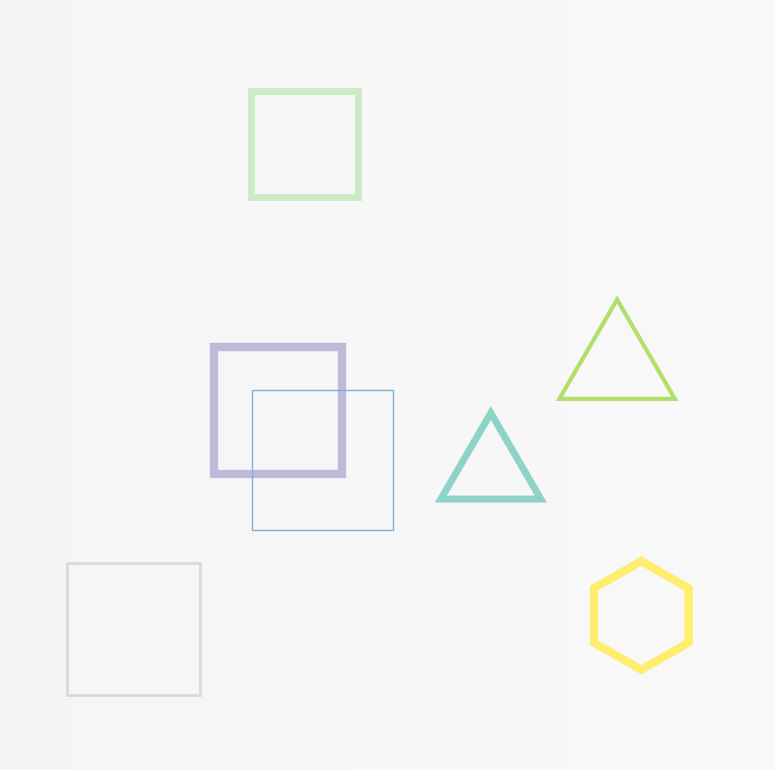[{"shape": "triangle", "thickness": 2.5, "radius": 0.37, "center": [0.633, 0.389]}, {"shape": "square", "thickness": 3, "radius": 0.41, "center": [0.359, 0.467]}, {"shape": "square", "thickness": 0.5, "radius": 0.45, "center": [0.416, 0.402]}, {"shape": "triangle", "thickness": 1.5, "radius": 0.43, "center": [0.796, 0.525]}, {"shape": "square", "thickness": 1, "radius": 0.43, "center": [0.172, 0.183]}, {"shape": "square", "thickness": 2.5, "radius": 0.34, "center": [0.393, 0.812]}, {"shape": "hexagon", "thickness": 3, "radius": 0.35, "center": [0.828, 0.201]}]